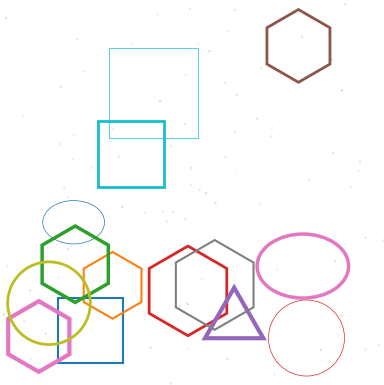[{"shape": "oval", "thickness": 0.5, "radius": 0.4, "center": [0.191, 0.423]}, {"shape": "square", "thickness": 1.5, "radius": 0.42, "center": [0.234, 0.141]}, {"shape": "hexagon", "thickness": 1.5, "radius": 0.43, "center": [0.292, 0.259]}, {"shape": "hexagon", "thickness": 2.5, "radius": 0.5, "center": [0.195, 0.314]}, {"shape": "hexagon", "thickness": 2, "radius": 0.58, "center": [0.488, 0.244]}, {"shape": "circle", "thickness": 0.5, "radius": 0.49, "center": [0.796, 0.122]}, {"shape": "triangle", "thickness": 3, "radius": 0.44, "center": [0.608, 0.165]}, {"shape": "hexagon", "thickness": 2, "radius": 0.47, "center": [0.775, 0.881]}, {"shape": "hexagon", "thickness": 3, "radius": 0.46, "center": [0.101, 0.126]}, {"shape": "oval", "thickness": 2.5, "radius": 0.59, "center": [0.787, 0.309]}, {"shape": "hexagon", "thickness": 1.5, "radius": 0.58, "center": [0.558, 0.26]}, {"shape": "circle", "thickness": 2, "radius": 0.54, "center": [0.127, 0.212]}, {"shape": "square", "thickness": 2, "radius": 0.43, "center": [0.34, 0.599]}, {"shape": "square", "thickness": 0.5, "radius": 0.58, "center": [0.399, 0.759]}]